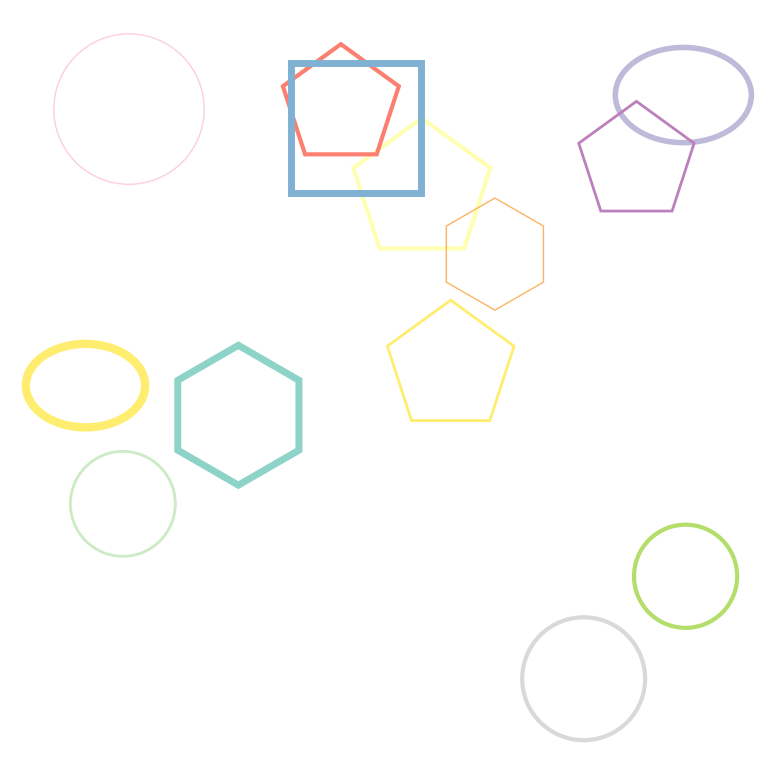[{"shape": "hexagon", "thickness": 2.5, "radius": 0.45, "center": [0.31, 0.461]}, {"shape": "pentagon", "thickness": 1.5, "radius": 0.47, "center": [0.548, 0.753]}, {"shape": "oval", "thickness": 2, "radius": 0.44, "center": [0.887, 0.877]}, {"shape": "pentagon", "thickness": 1.5, "radius": 0.4, "center": [0.443, 0.864]}, {"shape": "square", "thickness": 2.5, "radius": 0.42, "center": [0.462, 0.834]}, {"shape": "hexagon", "thickness": 0.5, "radius": 0.36, "center": [0.643, 0.67]}, {"shape": "circle", "thickness": 1.5, "radius": 0.33, "center": [0.89, 0.252]}, {"shape": "circle", "thickness": 0.5, "radius": 0.49, "center": [0.168, 0.858]}, {"shape": "circle", "thickness": 1.5, "radius": 0.4, "center": [0.758, 0.119]}, {"shape": "pentagon", "thickness": 1, "radius": 0.39, "center": [0.827, 0.79]}, {"shape": "circle", "thickness": 1, "radius": 0.34, "center": [0.16, 0.346]}, {"shape": "oval", "thickness": 3, "radius": 0.39, "center": [0.111, 0.499]}, {"shape": "pentagon", "thickness": 1, "radius": 0.43, "center": [0.585, 0.524]}]